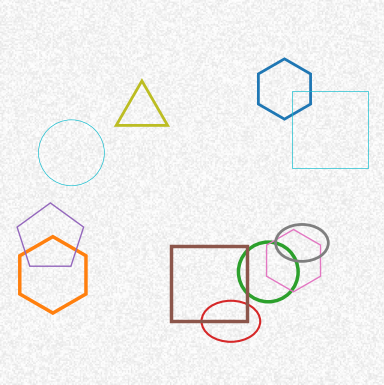[{"shape": "hexagon", "thickness": 2, "radius": 0.39, "center": [0.739, 0.769]}, {"shape": "hexagon", "thickness": 2.5, "radius": 0.5, "center": [0.137, 0.286]}, {"shape": "circle", "thickness": 2.5, "radius": 0.39, "center": [0.697, 0.294]}, {"shape": "oval", "thickness": 1.5, "radius": 0.38, "center": [0.6, 0.166]}, {"shape": "pentagon", "thickness": 1, "radius": 0.45, "center": [0.131, 0.382]}, {"shape": "square", "thickness": 2.5, "radius": 0.49, "center": [0.543, 0.264]}, {"shape": "hexagon", "thickness": 1, "radius": 0.4, "center": [0.762, 0.323]}, {"shape": "oval", "thickness": 2, "radius": 0.34, "center": [0.784, 0.369]}, {"shape": "triangle", "thickness": 2, "radius": 0.39, "center": [0.369, 0.713]}, {"shape": "circle", "thickness": 0.5, "radius": 0.43, "center": [0.185, 0.603]}, {"shape": "square", "thickness": 0.5, "radius": 0.5, "center": [0.857, 0.664]}]